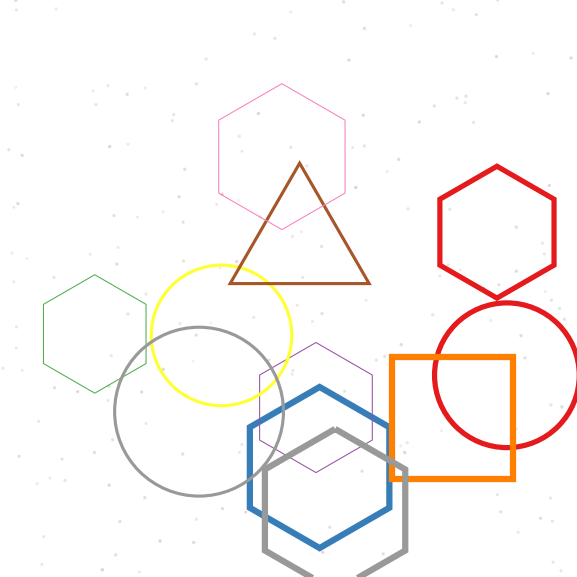[{"shape": "hexagon", "thickness": 2.5, "radius": 0.57, "center": [0.861, 0.597]}, {"shape": "circle", "thickness": 2.5, "radius": 0.63, "center": [0.878, 0.349]}, {"shape": "hexagon", "thickness": 3, "radius": 0.7, "center": [0.553, 0.19]}, {"shape": "hexagon", "thickness": 0.5, "radius": 0.51, "center": [0.164, 0.421]}, {"shape": "hexagon", "thickness": 0.5, "radius": 0.56, "center": [0.547, 0.293]}, {"shape": "square", "thickness": 3, "radius": 0.53, "center": [0.783, 0.275]}, {"shape": "circle", "thickness": 1.5, "radius": 0.61, "center": [0.384, 0.418]}, {"shape": "triangle", "thickness": 1.5, "radius": 0.69, "center": [0.519, 0.578]}, {"shape": "hexagon", "thickness": 0.5, "radius": 0.63, "center": [0.488, 0.728]}, {"shape": "hexagon", "thickness": 3, "radius": 0.7, "center": [0.58, 0.116]}, {"shape": "circle", "thickness": 1.5, "radius": 0.73, "center": [0.345, 0.286]}]